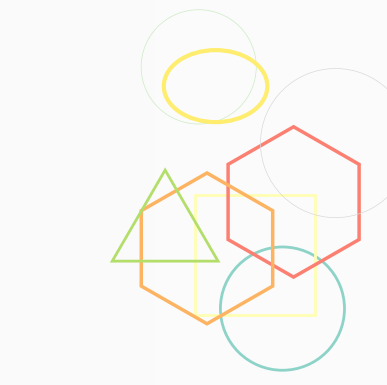[{"shape": "circle", "thickness": 2, "radius": 0.8, "center": [0.729, 0.198]}, {"shape": "square", "thickness": 2, "radius": 0.78, "center": [0.658, 0.338]}, {"shape": "hexagon", "thickness": 2.5, "radius": 0.98, "center": [0.758, 0.475]}, {"shape": "hexagon", "thickness": 2.5, "radius": 0.98, "center": [0.534, 0.355]}, {"shape": "triangle", "thickness": 2, "radius": 0.79, "center": [0.426, 0.401]}, {"shape": "circle", "thickness": 0.5, "radius": 0.97, "center": [0.866, 0.628]}, {"shape": "circle", "thickness": 0.5, "radius": 0.74, "center": [0.513, 0.826]}, {"shape": "oval", "thickness": 3, "radius": 0.67, "center": [0.556, 0.776]}]